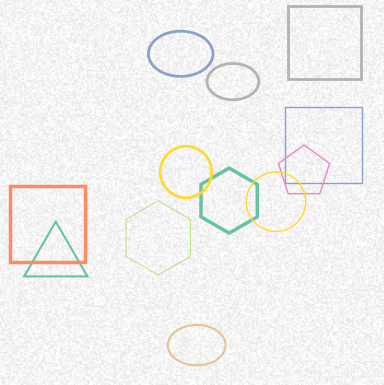[{"shape": "triangle", "thickness": 1.5, "radius": 0.47, "center": [0.145, 0.33]}, {"shape": "hexagon", "thickness": 2.5, "radius": 0.42, "center": [0.595, 0.479]}, {"shape": "square", "thickness": 2.5, "radius": 0.49, "center": [0.123, 0.418]}, {"shape": "square", "thickness": 1, "radius": 0.5, "center": [0.84, 0.623]}, {"shape": "oval", "thickness": 2, "radius": 0.42, "center": [0.469, 0.86]}, {"shape": "pentagon", "thickness": 1, "radius": 0.35, "center": [0.79, 0.554]}, {"shape": "hexagon", "thickness": 0.5, "radius": 0.48, "center": [0.411, 0.382]}, {"shape": "circle", "thickness": 1, "radius": 0.39, "center": [0.717, 0.476]}, {"shape": "circle", "thickness": 2, "radius": 0.33, "center": [0.483, 0.553]}, {"shape": "oval", "thickness": 1.5, "radius": 0.37, "center": [0.511, 0.103]}, {"shape": "square", "thickness": 2, "radius": 0.48, "center": [0.842, 0.89]}, {"shape": "oval", "thickness": 2, "radius": 0.34, "center": [0.605, 0.788]}]